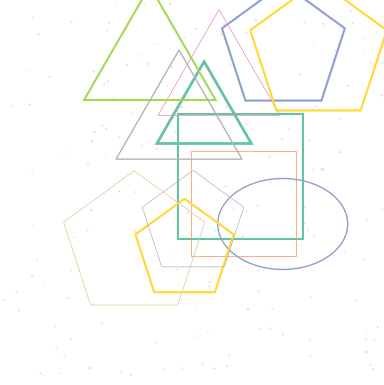[{"shape": "square", "thickness": 1.5, "radius": 0.81, "center": [0.624, 0.542]}, {"shape": "triangle", "thickness": 2, "radius": 0.71, "center": [0.53, 0.698]}, {"shape": "square", "thickness": 0.5, "radius": 0.69, "center": [0.632, 0.472]}, {"shape": "pentagon", "thickness": 1.5, "radius": 0.84, "center": [0.736, 0.874]}, {"shape": "oval", "thickness": 1, "radius": 0.84, "center": [0.734, 0.418]}, {"shape": "triangle", "thickness": 0.5, "radius": 0.92, "center": [0.569, 0.792]}, {"shape": "triangle", "thickness": 1.5, "radius": 0.99, "center": [0.389, 0.839]}, {"shape": "pentagon", "thickness": 1.5, "radius": 0.93, "center": [0.827, 0.864]}, {"shape": "pentagon", "thickness": 1.5, "radius": 0.67, "center": [0.479, 0.35]}, {"shape": "pentagon", "thickness": 0.5, "radius": 0.96, "center": [0.349, 0.364]}, {"shape": "pentagon", "thickness": 0.5, "radius": 0.69, "center": [0.501, 0.419]}, {"shape": "triangle", "thickness": 1, "radius": 0.94, "center": [0.465, 0.681]}]